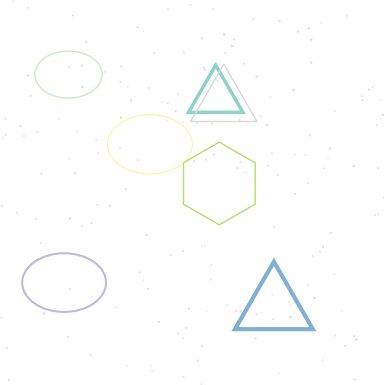[{"shape": "triangle", "thickness": 2.5, "radius": 0.41, "center": [0.56, 0.749]}, {"shape": "oval", "thickness": 1.5, "radius": 0.54, "center": [0.166, 0.266]}, {"shape": "triangle", "thickness": 3, "radius": 0.58, "center": [0.711, 0.203]}, {"shape": "hexagon", "thickness": 1, "radius": 0.54, "center": [0.57, 0.523]}, {"shape": "triangle", "thickness": 1, "radius": 0.5, "center": [0.581, 0.734]}, {"shape": "oval", "thickness": 1, "radius": 0.44, "center": [0.178, 0.806]}, {"shape": "oval", "thickness": 0.5, "radius": 0.55, "center": [0.39, 0.625]}]